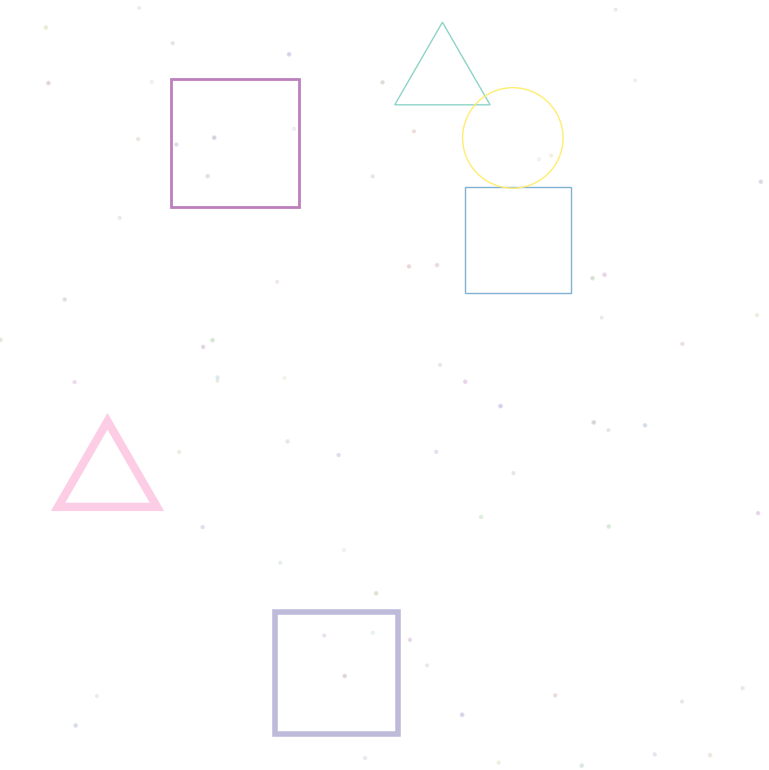[{"shape": "triangle", "thickness": 0.5, "radius": 0.36, "center": [0.575, 0.9]}, {"shape": "square", "thickness": 2, "radius": 0.4, "center": [0.437, 0.126]}, {"shape": "square", "thickness": 0.5, "radius": 0.34, "center": [0.673, 0.688]}, {"shape": "triangle", "thickness": 3, "radius": 0.37, "center": [0.14, 0.379]}, {"shape": "square", "thickness": 1, "radius": 0.42, "center": [0.305, 0.815]}, {"shape": "circle", "thickness": 0.5, "radius": 0.33, "center": [0.666, 0.821]}]